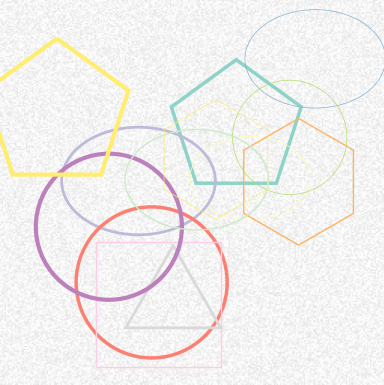[{"shape": "pentagon", "thickness": 2.5, "radius": 0.89, "center": [0.614, 0.668]}, {"shape": "oval", "thickness": 0.5, "radius": 0.78, "center": [0.649, 0.537]}, {"shape": "oval", "thickness": 2, "radius": 1.0, "center": [0.36, 0.53]}, {"shape": "circle", "thickness": 2.5, "radius": 0.98, "center": [0.394, 0.266]}, {"shape": "oval", "thickness": 0.5, "radius": 0.91, "center": [0.819, 0.847]}, {"shape": "hexagon", "thickness": 1, "radius": 0.82, "center": [0.776, 0.528]}, {"shape": "circle", "thickness": 0.5, "radius": 0.74, "center": [0.753, 0.643]}, {"shape": "square", "thickness": 1, "radius": 0.81, "center": [0.411, 0.209]}, {"shape": "triangle", "thickness": 2, "radius": 0.71, "center": [0.45, 0.22]}, {"shape": "circle", "thickness": 3, "radius": 0.95, "center": [0.283, 0.411]}, {"shape": "oval", "thickness": 1, "radius": 0.93, "center": [0.511, 0.533]}, {"shape": "pentagon", "thickness": 3, "radius": 0.98, "center": [0.148, 0.705]}, {"shape": "hexagon", "thickness": 0.5, "radius": 0.78, "center": [0.561, 0.586]}]